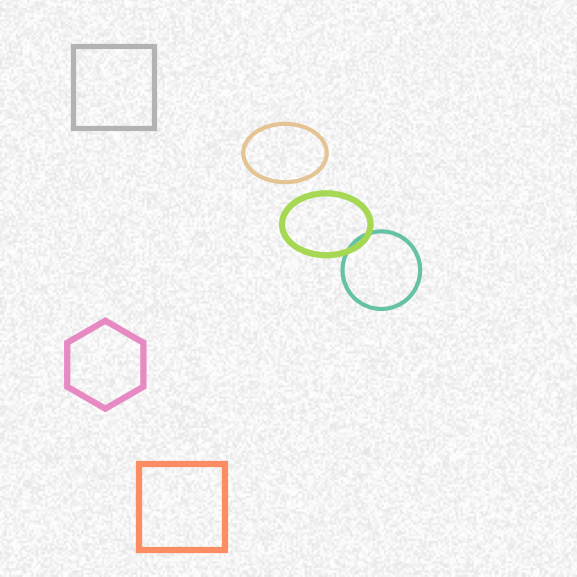[{"shape": "circle", "thickness": 2, "radius": 0.34, "center": [0.66, 0.531]}, {"shape": "square", "thickness": 3, "radius": 0.37, "center": [0.315, 0.121]}, {"shape": "hexagon", "thickness": 3, "radius": 0.38, "center": [0.182, 0.368]}, {"shape": "oval", "thickness": 3, "radius": 0.38, "center": [0.565, 0.611]}, {"shape": "oval", "thickness": 2, "radius": 0.36, "center": [0.494, 0.734]}, {"shape": "square", "thickness": 2.5, "radius": 0.35, "center": [0.196, 0.848]}]